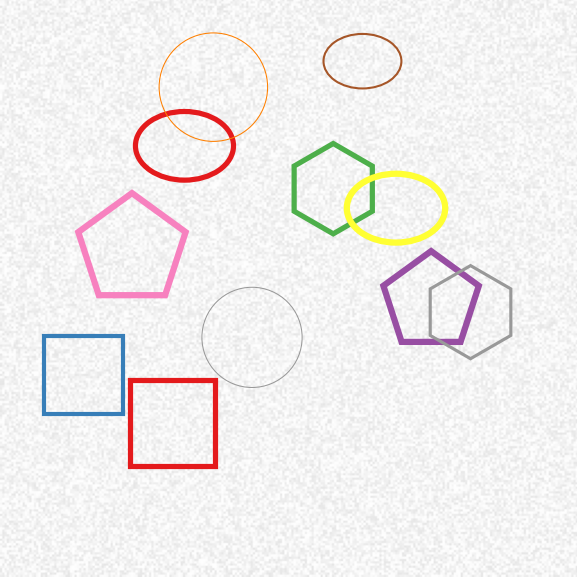[{"shape": "oval", "thickness": 2.5, "radius": 0.42, "center": [0.319, 0.747]}, {"shape": "square", "thickness": 2.5, "radius": 0.37, "center": [0.299, 0.267]}, {"shape": "square", "thickness": 2, "radius": 0.34, "center": [0.145, 0.35]}, {"shape": "hexagon", "thickness": 2.5, "radius": 0.39, "center": [0.577, 0.672]}, {"shape": "pentagon", "thickness": 3, "radius": 0.43, "center": [0.746, 0.477]}, {"shape": "circle", "thickness": 0.5, "radius": 0.47, "center": [0.369, 0.848]}, {"shape": "oval", "thickness": 3, "radius": 0.43, "center": [0.686, 0.639]}, {"shape": "oval", "thickness": 1, "radius": 0.34, "center": [0.628, 0.893]}, {"shape": "pentagon", "thickness": 3, "radius": 0.49, "center": [0.229, 0.567]}, {"shape": "circle", "thickness": 0.5, "radius": 0.43, "center": [0.436, 0.415]}, {"shape": "hexagon", "thickness": 1.5, "radius": 0.4, "center": [0.815, 0.459]}]